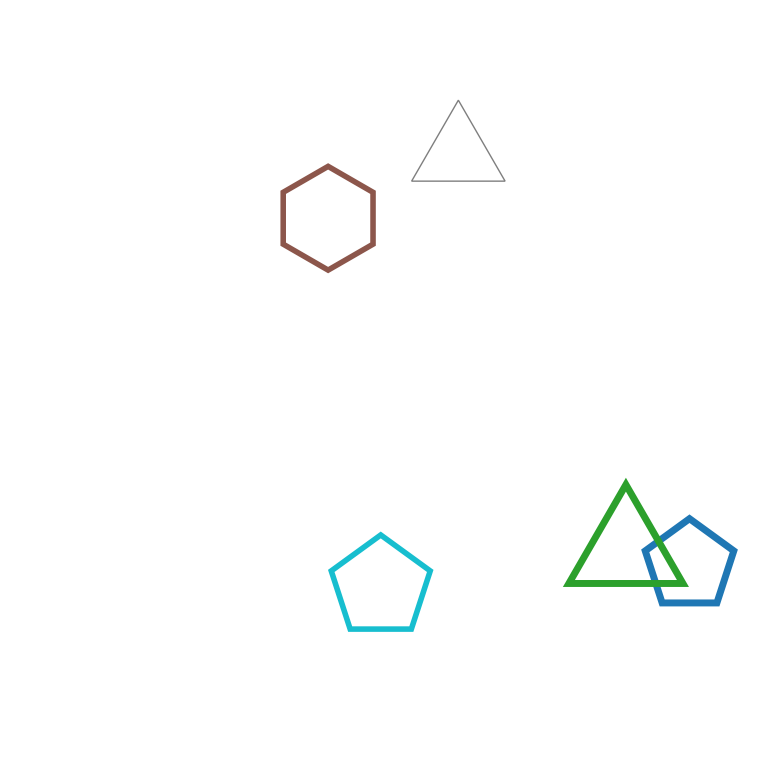[{"shape": "pentagon", "thickness": 2.5, "radius": 0.3, "center": [0.895, 0.266]}, {"shape": "triangle", "thickness": 2.5, "radius": 0.43, "center": [0.813, 0.285]}, {"shape": "hexagon", "thickness": 2, "radius": 0.34, "center": [0.426, 0.717]}, {"shape": "triangle", "thickness": 0.5, "radius": 0.35, "center": [0.595, 0.8]}, {"shape": "pentagon", "thickness": 2, "radius": 0.34, "center": [0.494, 0.238]}]